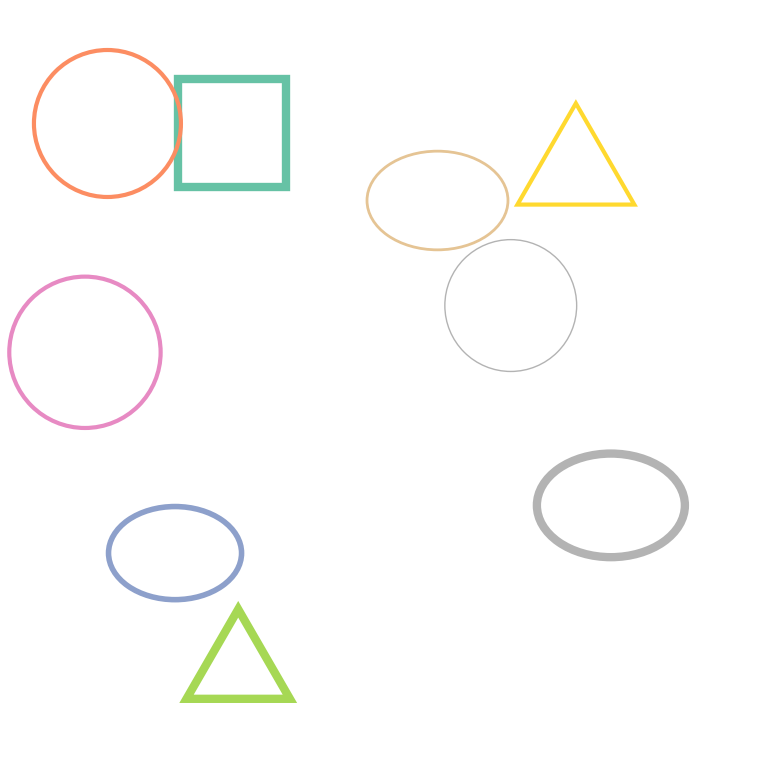[{"shape": "square", "thickness": 3, "radius": 0.35, "center": [0.301, 0.827]}, {"shape": "circle", "thickness": 1.5, "radius": 0.48, "center": [0.14, 0.84]}, {"shape": "oval", "thickness": 2, "radius": 0.43, "center": [0.227, 0.282]}, {"shape": "circle", "thickness": 1.5, "radius": 0.49, "center": [0.11, 0.542]}, {"shape": "triangle", "thickness": 3, "radius": 0.39, "center": [0.309, 0.131]}, {"shape": "triangle", "thickness": 1.5, "radius": 0.44, "center": [0.748, 0.778]}, {"shape": "oval", "thickness": 1, "radius": 0.46, "center": [0.568, 0.74]}, {"shape": "circle", "thickness": 0.5, "radius": 0.43, "center": [0.663, 0.603]}, {"shape": "oval", "thickness": 3, "radius": 0.48, "center": [0.793, 0.344]}]